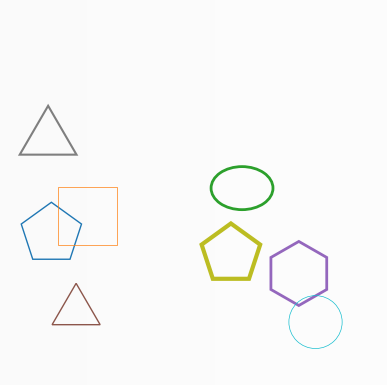[{"shape": "pentagon", "thickness": 1, "radius": 0.41, "center": [0.133, 0.393]}, {"shape": "square", "thickness": 0.5, "radius": 0.38, "center": [0.226, 0.439]}, {"shape": "oval", "thickness": 2, "radius": 0.4, "center": [0.625, 0.511]}, {"shape": "hexagon", "thickness": 2, "radius": 0.42, "center": [0.771, 0.29]}, {"shape": "triangle", "thickness": 1, "radius": 0.36, "center": [0.196, 0.192]}, {"shape": "triangle", "thickness": 1.5, "radius": 0.42, "center": [0.124, 0.641]}, {"shape": "pentagon", "thickness": 3, "radius": 0.4, "center": [0.596, 0.34]}, {"shape": "circle", "thickness": 0.5, "radius": 0.34, "center": [0.814, 0.163]}]